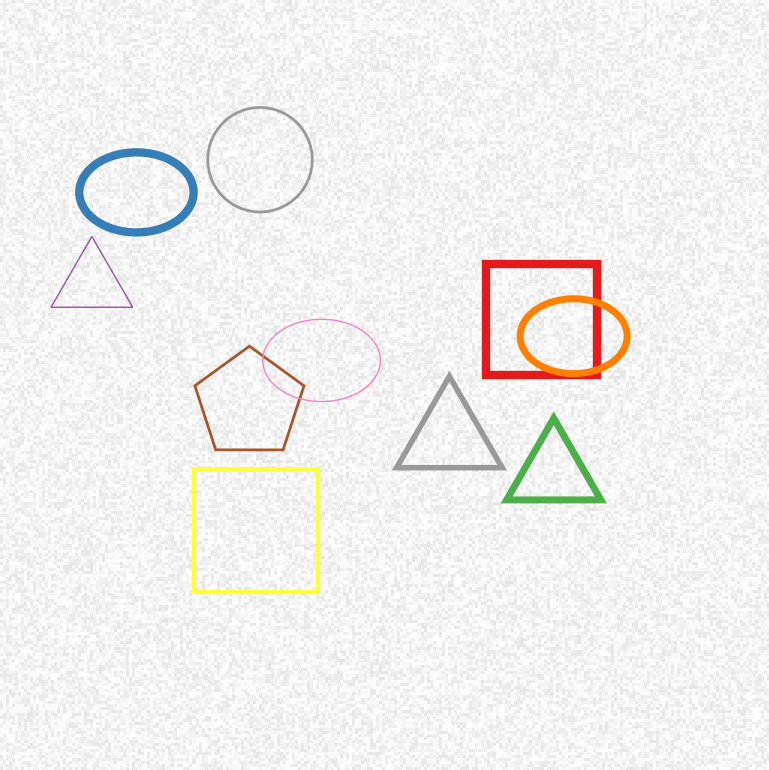[{"shape": "square", "thickness": 3, "radius": 0.36, "center": [0.703, 0.585]}, {"shape": "oval", "thickness": 3, "radius": 0.37, "center": [0.177, 0.75]}, {"shape": "triangle", "thickness": 2.5, "radius": 0.35, "center": [0.719, 0.386]}, {"shape": "triangle", "thickness": 0.5, "radius": 0.31, "center": [0.119, 0.632]}, {"shape": "oval", "thickness": 2.5, "radius": 0.35, "center": [0.745, 0.563]}, {"shape": "square", "thickness": 1.5, "radius": 0.4, "center": [0.332, 0.311]}, {"shape": "pentagon", "thickness": 1, "radius": 0.37, "center": [0.324, 0.476]}, {"shape": "oval", "thickness": 0.5, "radius": 0.38, "center": [0.418, 0.532]}, {"shape": "circle", "thickness": 1, "radius": 0.34, "center": [0.338, 0.793]}, {"shape": "triangle", "thickness": 2, "radius": 0.4, "center": [0.584, 0.432]}]